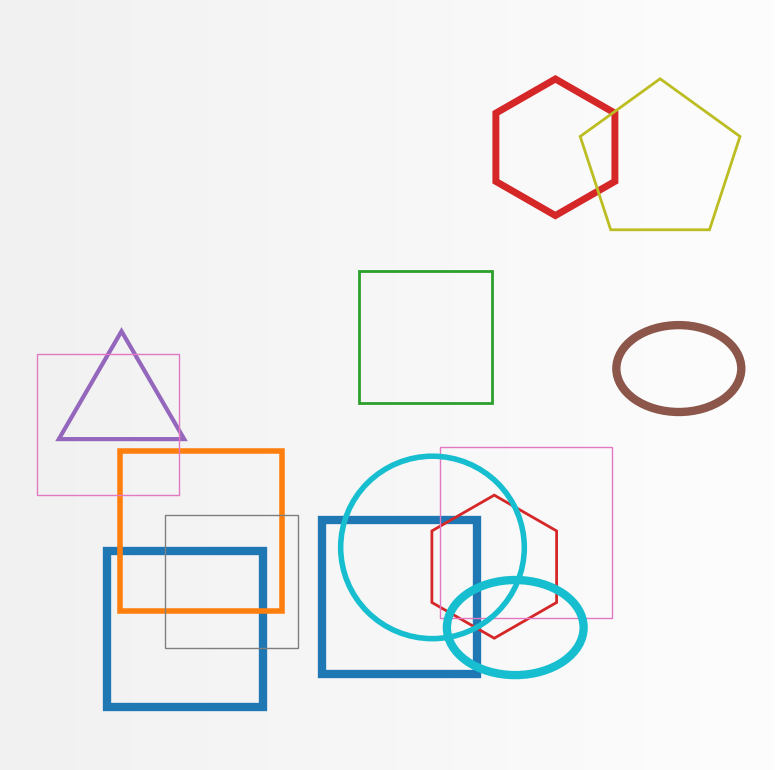[{"shape": "square", "thickness": 3, "radius": 0.51, "center": [0.239, 0.183]}, {"shape": "square", "thickness": 3, "radius": 0.5, "center": [0.516, 0.224]}, {"shape": "square", "thickness": 2, "radius": 0.52, "center": [0.26, 0.31]}, {"shape": "square", "thickness": 1, "radius": 0.43, "center": [0.549, 0.563]}, {"shape": "hexagon", "thickness": 2.5, "radius": 0.44, "center": [0.717, 0.809]}, {"shape": "hexagon", "thickness": 1, "radius": 0.46, "center": [0.638, 0.264]}, {"shape": "triangle", "thickness": 1.5, "radius": 0.47, "center": [0.157, 0.476]}, {"shape": "oval", "thickness": 3, "radius": 0.4, "center": [0.876, 0.521]}, {"shape": "square", "thickness": 0.5, "radius": 0.56, "center": [0.679, 0.308]}, {"shape": "square", "thickness": 0.5, "radius": 0.46, "center": [0.139, 0.449]}, {"shape": "square", "thickness": 0.5, "radius": 0.43, "center": [0.299, 0.245]}, {"shape": "pentagon", "thickness": 1, "radius": 0.54, "center": [0.852, 0.789]}, {"shape": "oval", "thickness": 3, "radius": 0.44, "center": [0.665, 0.185]}, {"shape": "circle", "thickness": 2, "radius": 0.59, "center": [0.558, 0.289]}]